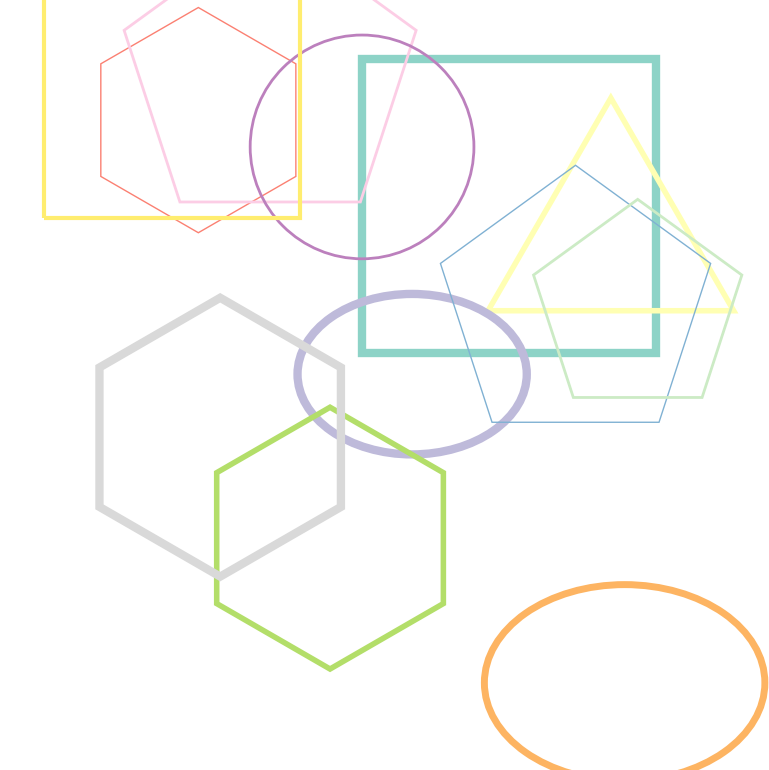[{"shape": "square", "thickness": 3, "radius": 0.96, "center": [0.661, 0.732]}, {"shape": "triangle", "thickness": 2, "radius": 0.92, "center": [0.793, 0.689]}, {"shape": "oval", "thickness": 3, "radius": 0.74, "center": [0.535, 0.514]}, {"shape": "hexagon", "thickness": 0.5, "radius": 0.73, "center": [0.258, 0.844]}, {"shape": "pentagon", "thickness": 0.5, "radius": 0.92, "center": [0.747, 0.601]}, {"shape": "oval", "thickness": 2.5, "radius": 0.91, "center": [0.811, 0.113]}, {"shape": "hexagon", "thickness": 2, "radius": 0.85, "center": [0.429, 0.301]}, {"shape": "pentagon", "thickness": 1, "radius": 1.0, "center": [0.351, 0.899]}, {"shape": "hexagon", "thickness": 3, "radius": 0.91, "center": [0.286, 0.432]}, {"shape": "circle", "thickness": 1, "radius": 0.73, "center": [0.47, 0.809]}, {"shape": "pentagon", "thickness": 1, "radius": 0.71, "center": [0.828, 0.599]}, {"shape": "square", "thickness": 1.5, "radius": 0.83, "center": [0.223, 0.883]}]